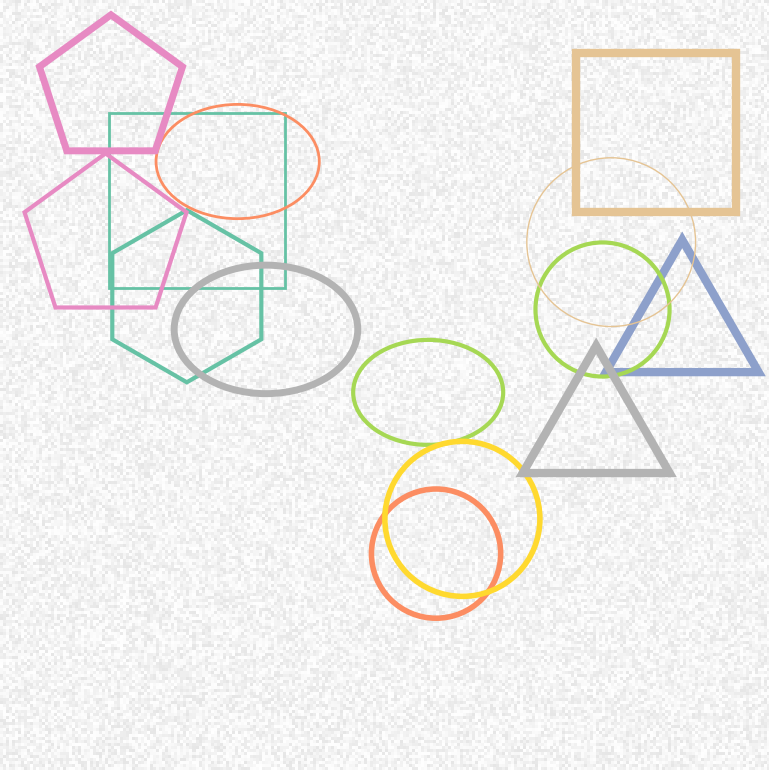[{"shape": "hexagon", "thickness": 1.5, "radius": 0.56, "center": [0.243, 0.615]}, {"shape": "square", "thickness": 1, "radius": 0.57, "center": [0.256, 0.74]}, {"shape": "oval", "thickness": 1, "radius": 0.53, "center": [0.309, 0.79]}, {"shape": "circle", "thickness": 2, "radius": 0.42, "center": [0.566, 0.281]}, {"shape": "triangle", "thickness": 3, "radius": 0.57, "center": [0.886, 0.574]}, {"shape": "pentagon", "thickness": 1.5, "radius": 0.55, "center": [0.137, 0.69]}, {"shape": "pentagon", "thickness": 2.5, "radius": 0.49, "center": [0.144, 0.883]}, {"shape": "oval", "thickness": 1.5, "radius": 0.49, "center": [0.556, 0.49]}, {"shape": "circle", "thickness": 1.5, "radius": 0.44, "center": [0.782, 0.598]}, {"shape": "circle", "thickness": 2, "radius": 0.5, "center": [0.6, 0.326]}, {"shape": "square", "thickness": 3, "radius": 0.52, "center": [0.852, 0.828]}, {"shape": "circle", "thickness": 0.5, "radius": 0.55, "center": [0.794, 0.686]}, {"shape": "triangle", "thickness": 3, "radius": 0.55, "center": [0.774, 0.441]}, {"shape": "oval", "thickness": 2.5, "radius": 0.6, "center": [0.345, 0.572]}]